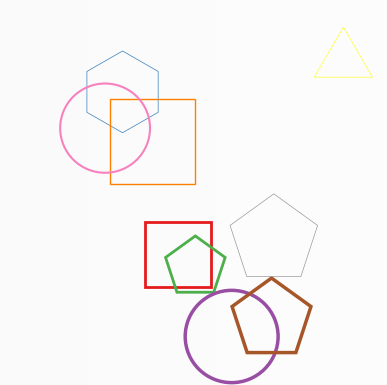[{"shape": "square", "thickness": 2, "radius": 0.42, "center": [0.459, 0.34]}, {"shape": "hexagon", "thickness": 0.5, "radius": 0.53, "center": [0.316, 0.761]}, {"shape": "pentagon", "thickness": 2, "radius": 0.4, "center": [0.504, 0.306]}, {"shape": "circle", "thickness": 2.5, "radius": 0.6, "center": [0.598, 0.126]}, {"shape": "square", "thickness": 1, "radius": 0.55, "center": [0.395, 0.632]}, {"shape": "triangle", "thickness": 0.5, "radius": 0.43, "center": [0.886, 0.843]}, {"shape": "pentagon", "thickness": 2.5, "radius": 0.53, "center": [0.701, 0.171]}, {"shape": "circle", "thickness": 1.5, "radius": 0.58, "center": [0.271, 0.667]}, {"shape": "pentagon", "thickness": 0.5, "radius": 0.59, "center": [0.707, 0.378]}]